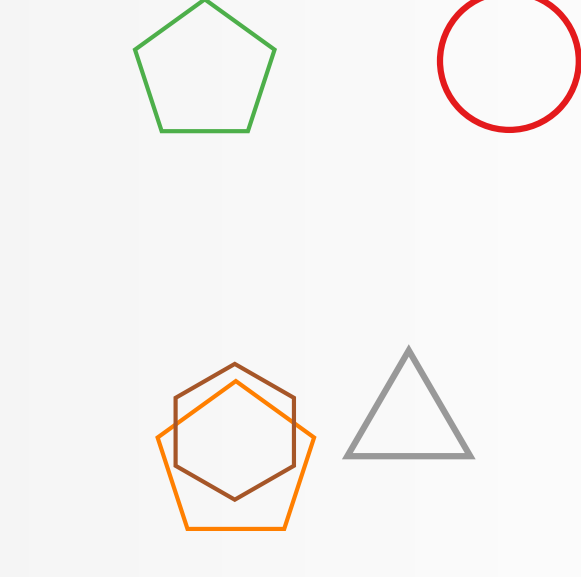[{"shape": "circle", "thickness": 3, "radius": 0.6, "center": [0.876, 0.894]}, {"shape": "pentagon", "thickness": 2, "radius": 0.63, "center": [0.352, 0.874]}, {"shape": "pentagon", "thickness": 2, "radius": 0.71, "center": [0.406, 0.198]}, {"shape": "hexagon", "thickness": 2, "radius": 0.59, "center": [0.404, 0.251]}, {"shape": "triangle", "thickness": 3, "radius": 0.61, "center": [0.703, 0.27]}]